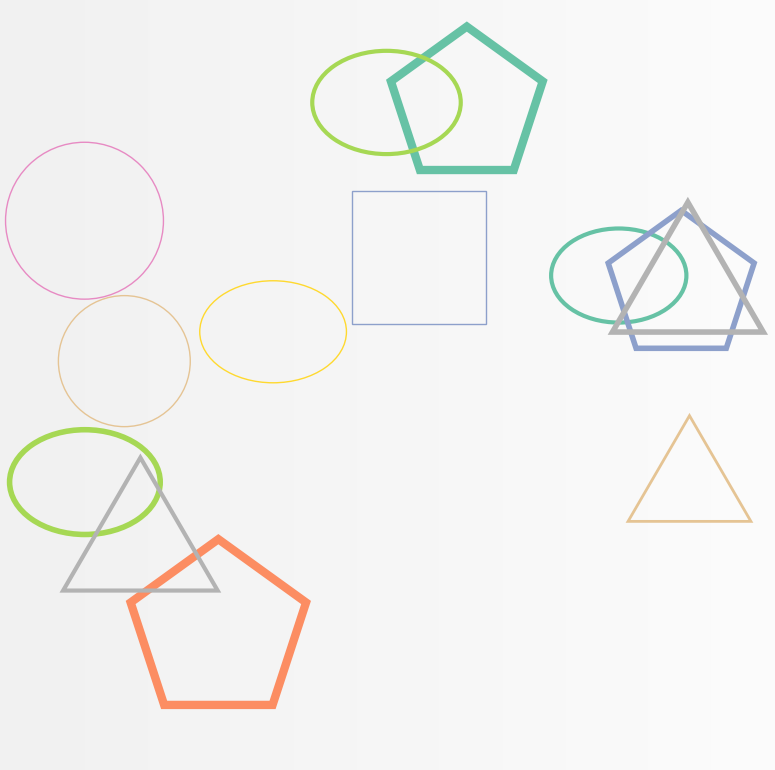[{"shape": "oval", "thickness": 1.5, "radius": 0.44, "center": [0.798, 0.642]}, {"shape": "pentagon", "thickness": 3, "radius": 0.51, "center": [0.602, 0.863]}, {"shape": "pentagon", "thickness": 3, "radius": 0.59, "center": [0.282, 0.181]}, {"shape": "pentagon", "thickness": 2, "radius": 0.49, "center": [0.879, 0.628]}, {"shape": "square", "thickness": 0.5, "radius": 0.43, "center": [0.541, 0.665]}, {"shape": "circle", "thickness": 0.5, "radius": 0.51, "center": [0.109, 0.713]}, {"shape": "oval", "thickness": 1.5, "radius": 0.48, "center": [0.499, 0.867]}, {"shape": "oval", "thickness": 2, "radius": 0.49, "center": [0.11, 0.374]}, {"shape": "oval", "thickness": 0.5, "radius": 0.47, "center": [0.352, 0.569]}, {"shape": "triangle", "thickness": 1, "radius": 0.46, "center": [0.89, 0.369]}, {"shape": "circle", "thickness": 0.5, "radius": 0.43, "center": [0.16, 0.531]}, {"shape": "triangle", "thickness": 2, "radius": 0.56, "center": [0.888, 0.625]}, {"shape": "triangle", "thickness": 1.5, "radius": 0.58, "center": [0.181, 0.291]}]